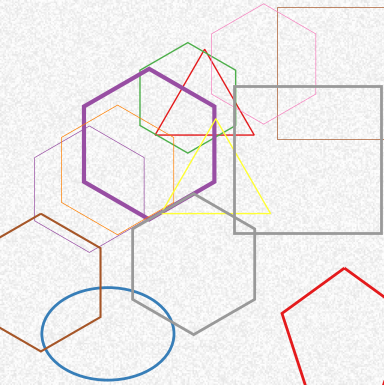[{"shape": "triangle", "thickness": 1, "radius": 0.74, "center": [0.532, 0.724]}, {"shape": "pentagon", "thickness": 2, "radius": 0.85, "center": [0.895, 0.133]}, {"shape": "oval", "thickness": 2, "radius": 0.86, "center": [0.28, 0.133]}, {"shape": "hexagon", "thickness": 1, "radius": 0.72, "center": [0.488, 0.746]}, {"shape": "hexagon", "thickness": 3, "radius": 0.98, "center": [0.387, 0.626]}, {"shape": "hexagon", "thickness": 0.5, "radius": 0.82, "center": [0.232, 0.509]}, {"shape": "hexagon", "thickness": 0.5, "radius": 0.84, "center": [0.305, 0.559]}, {"shape": "triangle", "thickness": 1, "radius": 0.82, "center": [0.561, 0.527]}, {"shape": "hexagon", "thickness": 1.5, "radius": 0.89, "center": [0.106, 0.266]}, {"shape": "square", "thickness": 0.5, "radius": 0.85, "center": [0.889, 0.811]}, {"shape": "hexagon", "thickness": 0.5, "radius": 0.78, "center": [0.685, 0.834]}, {"shape": "square", "thickness": 2, "radius": 0.96, "center": [0.799, 0.586]}, {"shape": "hexagon", "thickness": 2, "radius": 0.92, "center": [0.503, 0.314]}]